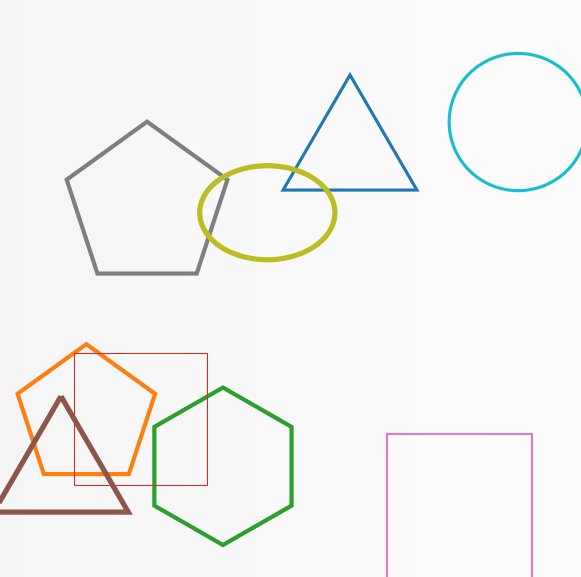[{"shape": "triangle", "thickness": 1.5, "radius": 0.66, "center": [0.602, 0.736]}, {"shape": "pentagon", "thickness": 2, "radius": 0.62, "center": [0.149, 0.279]}, {"shape": "hexagon", "thickness": 2, "radius": 0.68, "center": [0.384, 0.192]}, {"shape": "square", "thickness": 0.5, "radius": 0.57, "center": [0.241, 0.274]}, {"shape": "triangle", "thickness": 2.5, "radius": 0.67, "center": [0.105, 0.179]}, {"shape": "square", "thickness": 1, "radius": 0.62, "center": [0.79, 0.122]}, {"shape": "pentagon", "thickness": 2, "radius": 0.73, "center": [0.253, 0.643]}, {"shape": "oval", "thickness": 2.5, "radius": 0.58, "center": [0.46, 0.631]}, {"shape": "circle", "thickness": 1.5, "radius": 0.59, "center": [0.892, 0.788]}]